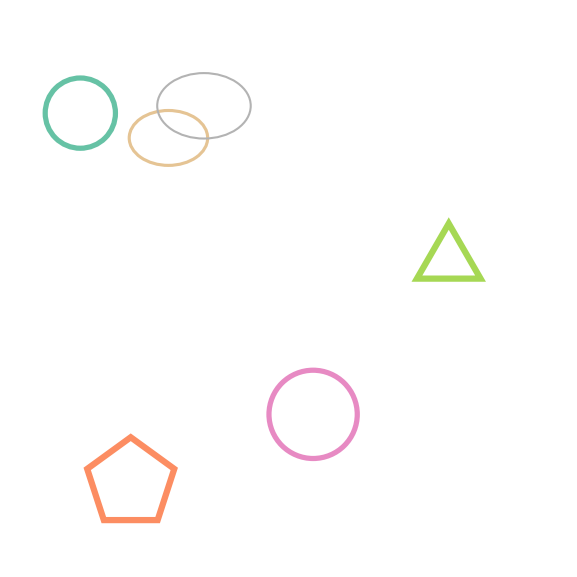[{"shape": "circle", "thickness": 2.5, "radius": 0.3, "center": [0.139, 0.803]}, {"shape": "pentagon", "thickness": 3, "radius": 0.4, "center": [0.226, 0.163]}, {"shape": "circle", "thickness": 2.5, "radius": 0.38, "center": [0.542, 0.282]}, {"shape": "triangle", "thickness": 3, "radius": 0.32, "center": [0.777, 0.548]}, {"shape": "oval", "thickness": 1.5, "radius": 0.34, "center": [0.292, 0.76]}, {"shape": "oval", "thickness": 1, "radius": 0.4, "center": [0.353, 0.816]}]